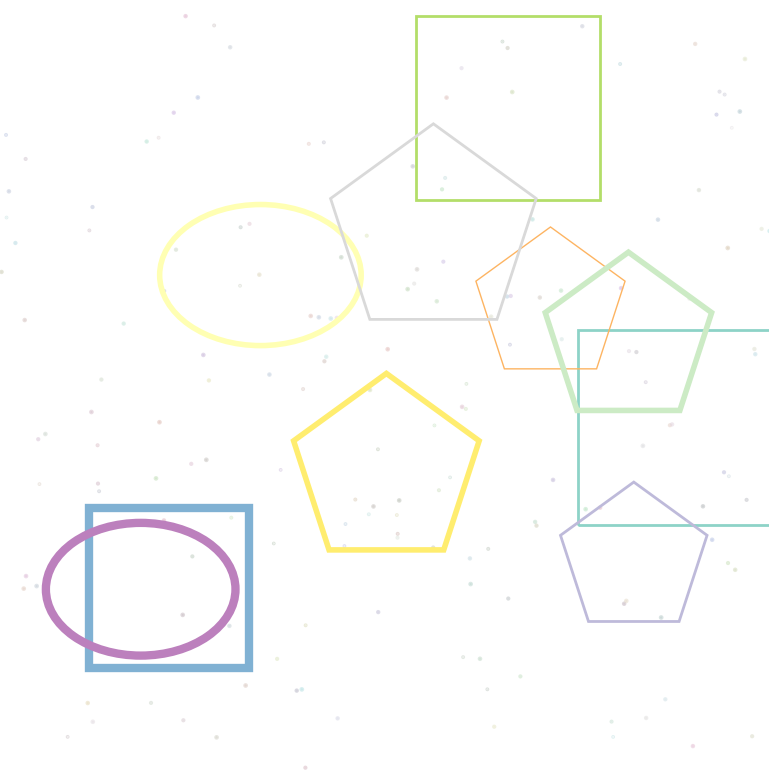[{"shape": "square", "thickness": 1, "radius": 0.63, "center": [0.878, 0.445]}, {"shape": "oval", "thickness": 2, "radius": 0.65, "center": [0.338, 0.643]}, {"shape": "pentagon", "thickness": 1, "radius": 0.5, "center": [0.823, 0.274]}, {"shape": "square", "thickness": 3, "radius": 0.52, "center": [0.22, 0.236]}, {"shape": "pentagon", "thickness": 0.5, "radius": 0.51, "center": [0.715, 0.603]}, {"shape": "square", "thickness": 1, "radius": 0.6, "center": [0.66, 0.859]}, {"shape": "pentagon", "thickness": 1, "radius": 0.7, "center": [0.563, 0.699]}, {"shape": "oval", "thickness": 3, "radius": 0.62, "center": [0.183, 0.235]}, {"shape": "pentagon", "thickness": 2, "radius": 0.57, "center": [0.816, 0.559]}, {"shape": "pentagon", "thickness": 2, "radius": 0.63, "center": [0.502, 0.388]}]